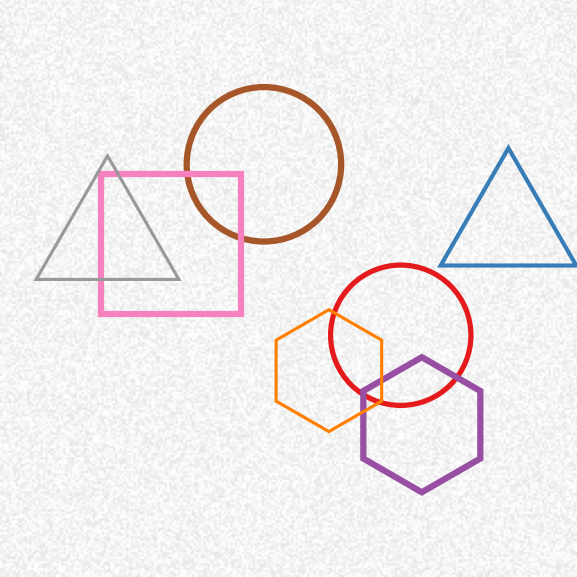[{"shape": "circle", "thickness": 2.5, "radius": 0.61, "center": [0.694, 0.419]}, {"shape": "triangle", "thickness": 2, "radius": 0.68, "center": [0.88, 0.607]}, {"shape": "hexagon", "thickness": 3, "radius": 0.58, "center": [0.73, 0.264]}, {"shape": "hexagon", "thickness": 1.5, "radius": 0.53, "center": [0.57, 0.357]}, {"shape": "circle", "thickness": 3, "radius": 0.67, "center": [0.457, 0.715]}, {"shape": "square", "thickness": 3, "radius": 0.61, "center": [0.297, 0.577]}, {"shape": "triangle", "thickness": 1.5, "radius": 0.71, "center": [0.186, 0.587]}]